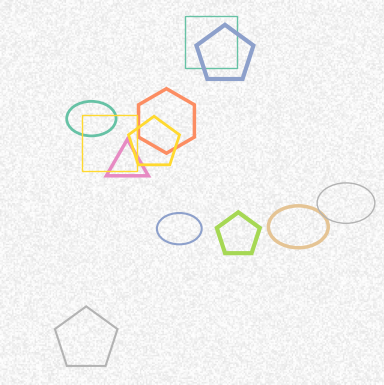[{"shape": "oval", "thickness": 2, "radius": 0.32, "center": [0.237, 0.692]}, {"shape": "square", "thickness": 1, "radius": 0.34, "center": [0.547, 0.891]}, {"shape": "hexagon", "thickness": 2.5, "radius": 0.42, "center": [0.432, 0.686]}, {"shape": "oval", "thickness": 1.5, "radius": 0.29, "center": [0.466, 0.406]}, {"shape": "pentagon", "thickness": 3, "radius": 0.39, "center": [0.584, 0.858]}, {"shape": "triangle", "thickness": 2.5, "radius": 0.32, "center": [0.331, 0.575]}, {"shape": "pentagon", "thickness": 3, "radius": 0.29, "center": [0.619, 0.39]}, {"shape": "square", "thickness": 1, "radius": 0.36, "center": [0.285, 0.629]}, {"shape": "pentagon", "thickness": 2, "radius": 0.35, "center": [0.4, 0.628]}, {"shape": "oval", "thickness": 2.5, "radius": 0.39, "center": [0.775, 0.411]}, {"shape": "pentagon", "thickness": 1.5, "radius": 0.43, "center": [0.224, 0.119]}, {"shape": "oval", "thickness": 1, "radius": 0.37, "center": [0.899, 0.472]}]